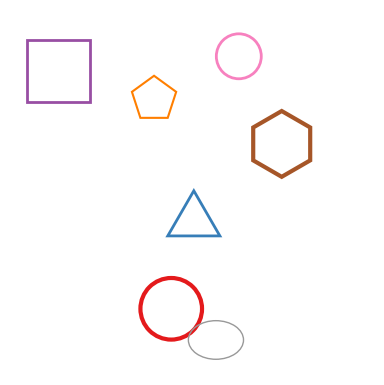[{"shape": "circle", "thickness": 3, "radius": 0.4, "center": [0.445, 0.198]}, {"shape": "triangle", "thickness": 2, "radius": 0.39, "center": [0.503, 0.426]}, {"shape": "square", "thickness": 2, "radius": 0.41, "center": [0.151, 0.815]}, {"shape": "pentagon", "thickness": 1.5, "radius": 0.3, "center": [0.4, 0.743]}, {"shape": "hexagon", "thickness": 3, "radius": 0.43, "center": [0.732, 0.626]}, {"shape": "circle", "thickness": 2, "radius": 0.29, "center": [0.62, 0.854]}, {"shape": "oval", "thickness": 1, "radius": 0.36, "center": [0.561, 0.117]}]